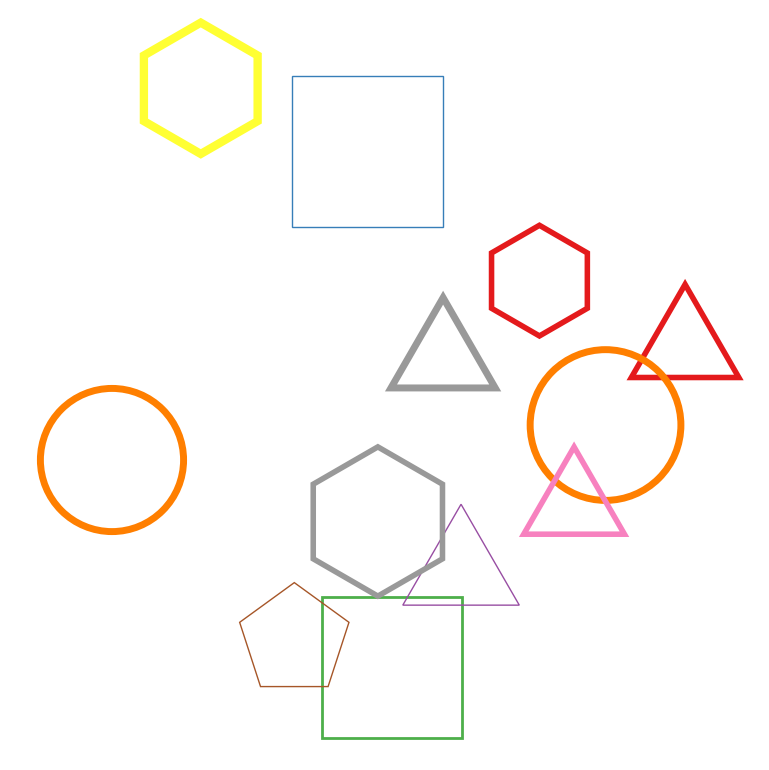[{"shape": "hexagon", "thickness": 2, "radius": 0.36, "center": [0.701, 0.636]}, {"shape": "triangle", "thickness": 2, "radius": 0.4, "center": [0.89, 0.55]}, {"shape": "square", "thickness": 0.5, "radius": 0.49, "center": [0.478, 0.804]}, {"shape": "square", "thickness": 1, "radius": 0.46, "center": [0.509, 0.133]}, {"shape": "triangle", "thickness": 0.5, "radius": 0.44, "center": [0.599, 0.258]}, {"shape": "circle", "thickness": 2.5, "radius": 0.49, "center": [0.786, 0.448]}, {"shape": "circle", "thickness": 2.5, "radius": 0.46, "center": [0.145, 0.403]}, {"shape": "hexagon", "thickness": 3, "radius": 0.43, "center": [0.261, 0.885]}, {"shape": "pentagon", "thickness": 0.5, "radius": 0.37, "center": [0.382, 0.169]}, {"shape": "triangle", "thickness": 2, "radius": 0.38, "center": [0.746, 0.344]}, {"shape": "triangle", "thickness": 2.5, "radius": 0.39, "center": [0.575, 0.535]}, {"shape": "hexagon", "thickness": 2, "radius": 0.48, "center": [0.491, 0.323]}]